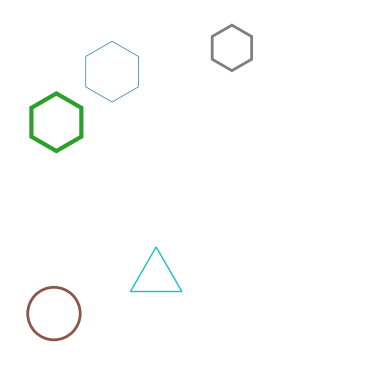[{"shape": "hexagon", "thickness": 0.5, "radius": 0.39, "center": [0.291, 0.814]}, {"shape": "hexagon", "thickness": 3, "radius": 0.37, "center": [0.146, 0.682]}, {"shape": "circle", "thickness": 2, "radius": 0.34, "center": [0.14, 0.186]}, {"shape": "hexagon", "thickness": 2, "radius": 0.3, "center": [0.602, 0.876]}, {"shape": "triangle", "thickness": 1, "radius": 0.39, "center": [0.406, 0.281]}]